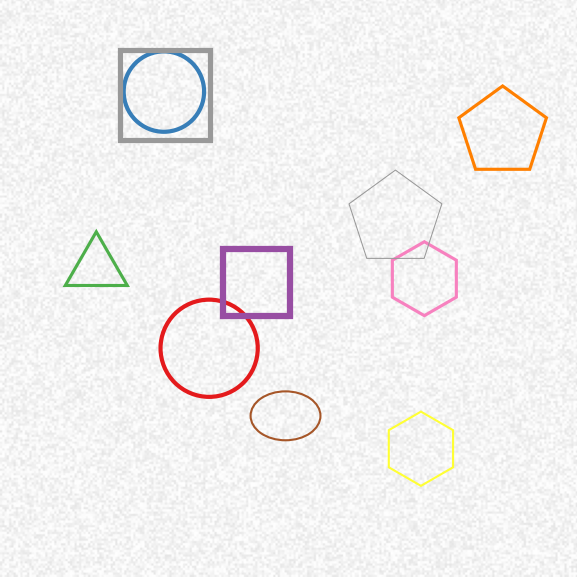[{"shape": "circle", "thickness": 2, "radius": 0.42, "center": [0.362, 0.396]}, {"shape": "circle", "thickness": 2, "radius": 0.35, "center": [0.284, 0.841]}, {"shape": "triangle", "thickness": 1.5, "radius": 0.31, "center": [0.167, 0.536]}, {"shape": "square", "thickness": 3, "radius": 0.29, "center": [0.444, 0.51]}, {"shape": "pentagon", "thickness": 1.5, "radius": 0.4, "center": [0.87, 0.771]}, {"shape": "hexagon", "thickness": 1, "radius": 0.32, "center": [0.729, 0.222]}, {"shape": "oval", "thickness": 1, "radius": 0.3, "center": [0.494, 0.279]}, {"shape": "hexagon", "thickness": 1.5, "radius": 0.32, "center": [0.735, 0.517]}, {"shape": "square", "thickness": 2.5, "radius": 0.39, "center": [0.285, 0.834]}, {"shape": "pentagon", "thickness": 0.5, "radius": 0.42, "center": [0.685, 0.62]}]